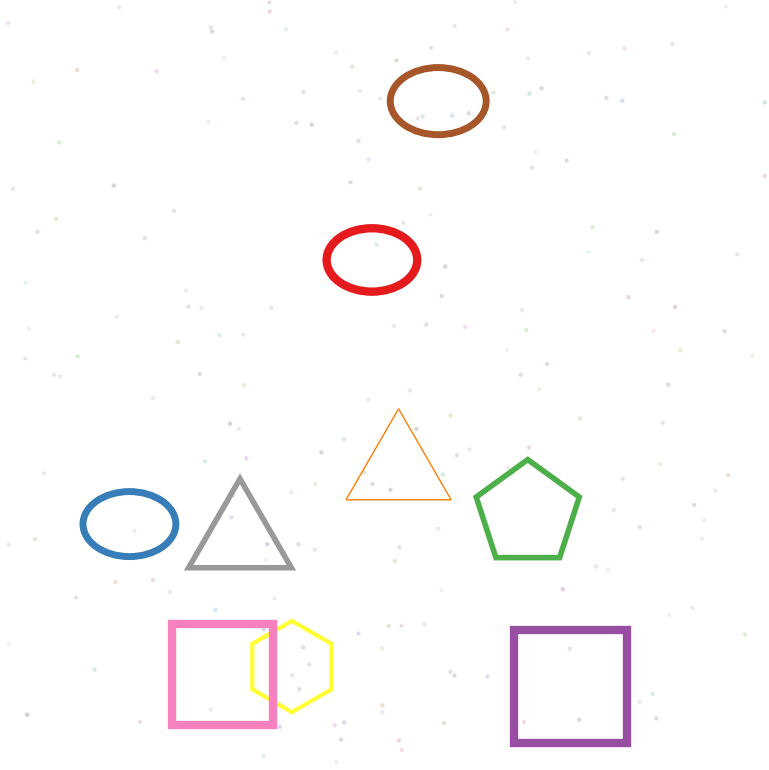[{"shape": "oval", "thickness": 3, "radius": 0.29, "center": [0.483, 0.662]}, {"shape": "oval", "thickness": 2.5, "radius": 0.3, "center": [0.168, 0.319]}, {"shape": "pentagon", "thickness": 2, "radius": 0.35, "center": [0.685, 0.333]}, {"shape": "square", "thickness": 3, "radius": 0.37, "center": [0.741, 0.108]}, {"shape": "triangle", "thickness": 0.5, "radius": 0.39, "center": [0.518, 0.39]}, {"shape": "hexagon", "thickness": 1.5, "radius": 0.3, "center": [0.379, 0.134]}, {"shape": "oval", "thickness": 2.5, "radius": 0.31, "center": [0.569, 0.869]}, {"shape": "square", "thickness": 3, "radius": 0.33, "center": [0.289, 0.124]}, {"shape": "triangle", "thickness": 2, "radius": 0.39, "center": [0.312, 0.301]}]